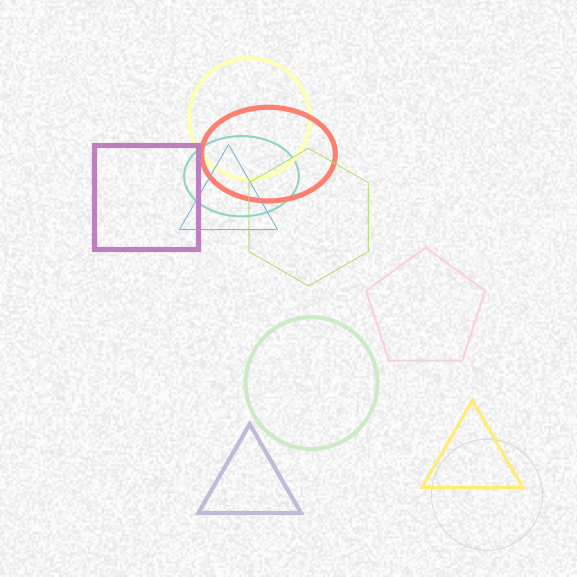[{"shape": "oval", "thickness": 1, "radius": 0.5, "center": [0.418, 0.694]}, {"shape": "circle", "thickness": 2, "radius": 0.52, "center": [0.432, 0.794]}, {"shape": "triangle", "thickness": 2, "radius": 0.51, "center": [0.432, 0.162]}, {"shape": "oval", "thickness": 2.5, "radius": 0.58, "center": [0.465, 0.732]}, {"shape": "triangle", "thickness": 0.5, "radius": 0.49, "center": [0.396, 0.651]}, {"shape": "hexagon", "thickness": 0.5, "radius": 0.6, "center": [0.534, 0.623]}, {"shape": "pentagon", "thickness": 1, "radius": 0.54, "center": [0.737, 0.462]}, {"shape": "circle", "thickness": 0.5, "radius": 0.48, "center": [0.843, 0.142]}, {"shape": "square", "thickness": 2.5, "radius": 0.45, "center": [0.253, 0.658]}, {"shape": "circle", "thickness": 2, "radius": 0.57, "center": [0.539, 0.336]}, {"shape": "triangle", "thickness": 1.5, "radius": 0.5, "center": [0.818, 0.205]}]